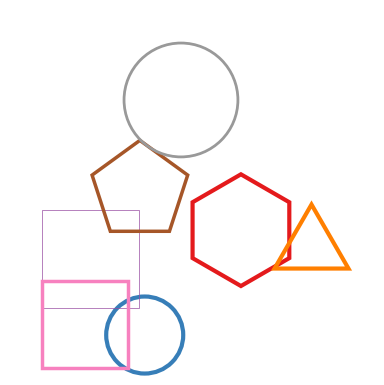[{"shape": "hexagon", "thickness": 3, "radius": 0.73, "center": [0.626, 0.402]}, {"shape": "circle", "thickness": 3, "radius": 0.5, "center": [0.376, 0.13]}, {"shape": "square", "thickness": 0.5, "radius": 0.63, "center": [0.235, 0.327]}, {"shape": "triangle", "thickness": 3, "radius": 0.55, "center": [0.809, 0.358]}, {"shape": "pentagon", "thickness": 2.5, "radius": 0.65, "center": [0.363, 0.505]}, {"shape": "square", "thickness": 2.5, "radius": 0.56, "center": [0.221, 0.158]}, {"shape": "circle", "thickness": 2, "radius": 0.74, "center": [0.47, 0.74]}]